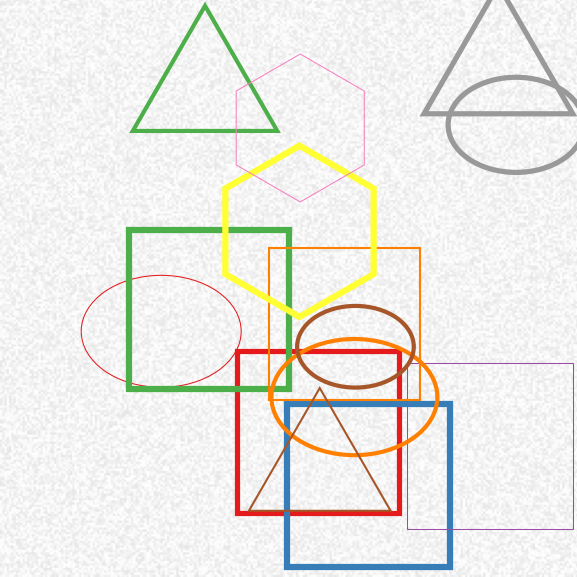[{"shape": "oval", "thickness": 0.5, "radius": 0.69, "center": [0.279, 0.425]}, {"shape": "square", "thickness": 2.5, "radius": 0.7, "center": [0.551, 0.252]}, {"shape": "square", "thickness": 3, "radius": 0.7, "center": [0.638, 0.159]}, {"shape": "triangle", "thickness": 2, "radius": 0.72, "center": [0.355, 0.845]}, {"shape": "square", "thickness": 3, "radius": 0.69, "center": [0.362, 0.464]}, {"shape": "square", "thickness": 0.5, "radius": 0.72, "center": [0.849, 0.227]}, {"shape": "square", "thickness": 1, "radius": 0.66, "center": [0.596, 0.438]}, {"shape": "oval", "thickness": 2, "radius": 0.72, "center": [0.614, 0.312]}, {"shape": "hexagon", "thickness": 3, "radius": 0.74, "center": [0.519, 0.599]}, {"shape": "oval", "thickness": 2, "radius": 0.51, "center": [0.615, 0.399]}, {"shape": "triangle", "thickness": 1, "radius": 0.71, "center": [0.554, 0.186]}, {"shape": "hexagon", "thickness": 0.5, "radius": 0.64, "center": [0.52, 0.778]}, {"shape": "oval", "thickness": 2.5, "radius": 0.59, "center": [0.894, 0.783]}, {"shape": "triangle", "thickness": 2.5, "radius": 0.74, "center": [0.863, 0.876]}]